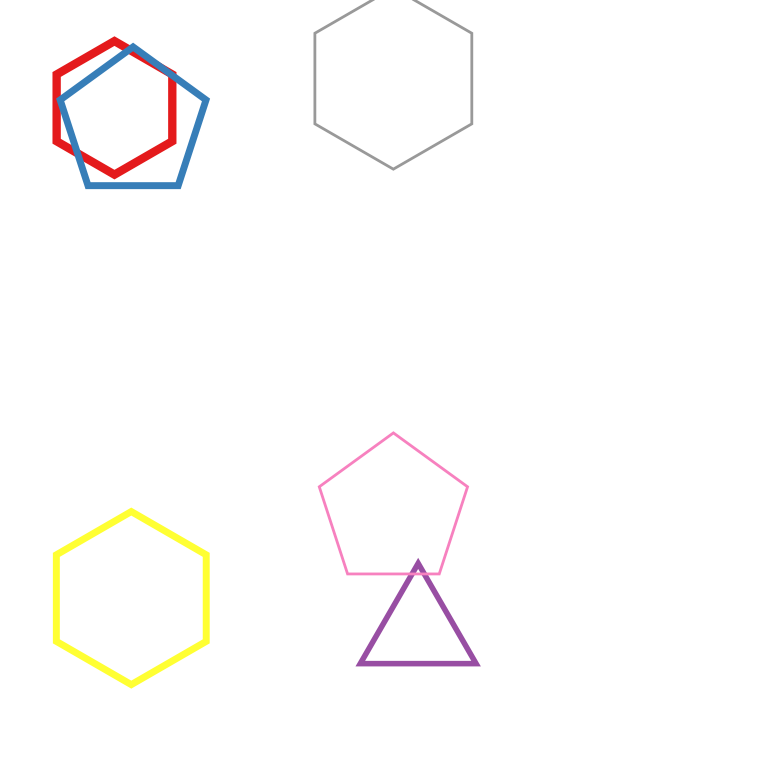[{"shape": "hexagon", "thickness": 3, "radius": 0.43, "center": [0.149, 0.86]}, {"shape": "pentagon", "thickness": 2.5, "radius": 0.5, "center": [0.173, 0.839]}, {"shape": "triangle", "thickness": 2, "radius": 0.43, "center": [0.543, 0.182]}, {"shape": "hexagon", "thickness": 2.5, "radius": 0.56, "center": [0.171, 0.223]}, {"shape": "pentagon", "thickness": 1, "radius": 0.51, "center": [0.511, 0.337]}, {"shape": "hexagon", "thickness": 1, "radius": 0.59, "center": [0.511, 0.898]}]